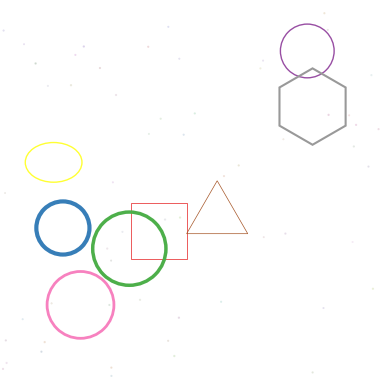[{"shape": "square", "thickness": 0.5, "radius": 0.36, "center": [0.414, 0.399]}, {"shape": "circle", "thickness": 3, "radius": 0.35, "center": [0.163, 0.408]}, {"shape": "circle", "thickness": 2.5, "radius": 0.48, "center": [0.336, 0.354]}, {"shape": "circle", "thickness": 1, "radius": 0.35, "center": [0.798, 0.868]}, {"shape": "oval", "thickness": 1, "radius": 0.37, "center": [0.139, 0.578]}, {"shape": "triangle", "thickness": 0.5, "radius": 0.46, "center": [0.564, 0.439]}, {"shape": "circle", "thickness": 2, "radius": 0.43, "center": [0.209, 0.208]}, {"shape": "hexagon", "thickness": 1.5, "radius": 0.5, "center": [0.812, 0.723]}]